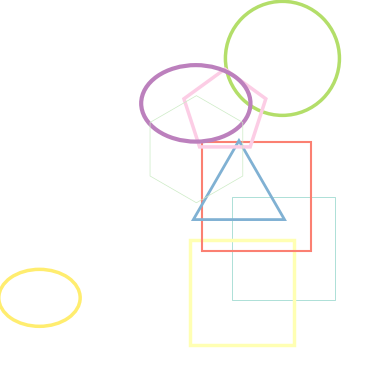[{"shape": "square", "thickness": 0.5, "radius": 0.67, "center": [0.736, 0.355]}, {"shape": "square", "thickness": 2.5, "radius": 0.68, "center": [0.628, 0.24]}, {"shape": "square", "thickness": 1.5, "radius": 0.71, "center": [0.666, 0.489]}, {"shape": "triangle", "thickness": 2, "radius": 0.68, "center": [0.621, 0.498]}, {"shape": "circle", "thickness": 2.5, "radius": 0.74, "center": [0.734, 0.848]}, {"shape": "pentagon", "thickness": 2.5, "radius": 0.56, "center": [0.584, 0.709]}, {"shape": "oval", "thickness": 3, "radius": 0.71, "center": [0.509, 0.732]}, {"shape": "hexagon", "thickness": 0.5, "radius": 0.7, "center": [0.51, 0.612]}, {"shape": "oval", "thickness": 2.5, "radius": 0.53, "center": [0.103, 0.226]}]